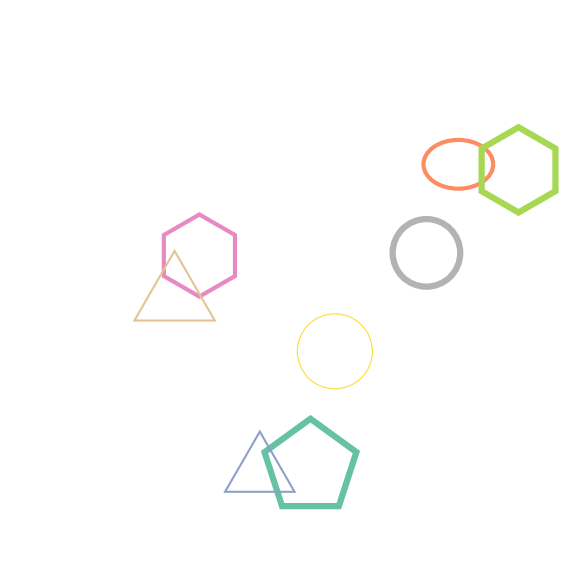[{"shape": "pentagon", "thickness": 3, "radius": 0.42, "center": [0.538, 0.19]}, {"shape": "oval", "thickness": 2, "radius": 0.3, "center": [0.794, 0.715]}, {"shape": "triangle", "thickness": 1, "radius": 0.35, "center": [0.45, 0.182]}, {"shape": "hexagon", "thickness": 2, "radius": 0.36, "center": [0.345, 0.557]}, {"shape": "hexagon", "thickness": 3, "radius": 0.37, "center": [0.898, 0.705]}, {"shape": "circle", "thickness": 0.5, "radius": 0.32, "center": [0.58, 0.391]}, {"shape": "triangle", "thickness": 1, "radius": 0.4, "center": [0.302, 0.484]}, {"shape": "circle", "thickness": 3, "radius": 0.29, "center": [0.738, 0.561]}]